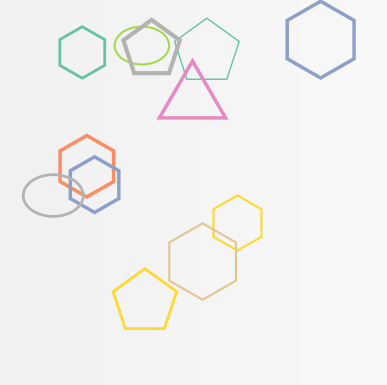[{"shape": "hexagon", "thickness": 2, "radius": 0.33, "center": [0.212, 0.864]}, {"shape": "pentagon", "thickness": 1, "radius": 0.44, "center": [0.534, 0.865]}, {"shape": "hexagon", "thickness": 2.5, "radius": 0.4, "center": [0.224, 0.568]}, {"shape": "hexagon", "thickness": 2.5, "radius": 0.36, "center": [0.244, 0.52]}, {"shape": "hexagon", "thickness": 2.5, "radius": 0.5, "center": [0.827, 0.897]}, {"shape": "triangle", "thickness": 2.5, "radius": 0.49, "center": [0.497, 0.743]}, {"shape": "oval", "thickness": 1.5, "radius": 0.35, "center": [0.366, 0.882]}, {"shape": "pentagon", "thickness": 2, "radius": 0.43, "center": [0.374, 0.216]}, {"shape": "hexagon", "thickness": 1.5, "radius": 0.36, "center": [0.613, 0.421]}, {"shape": "hexagon", "thickness": 1.5, "radius": 0.5, "center": [0.523, 0.321]}, {"shape": "oval", "thickness": 2, "radius": 0.39, "center": [0.137, 0.492]}, {"shape": "pentagon", "thickness": 3, "radius": 0.38, "center": [0.391, 0.872]}]